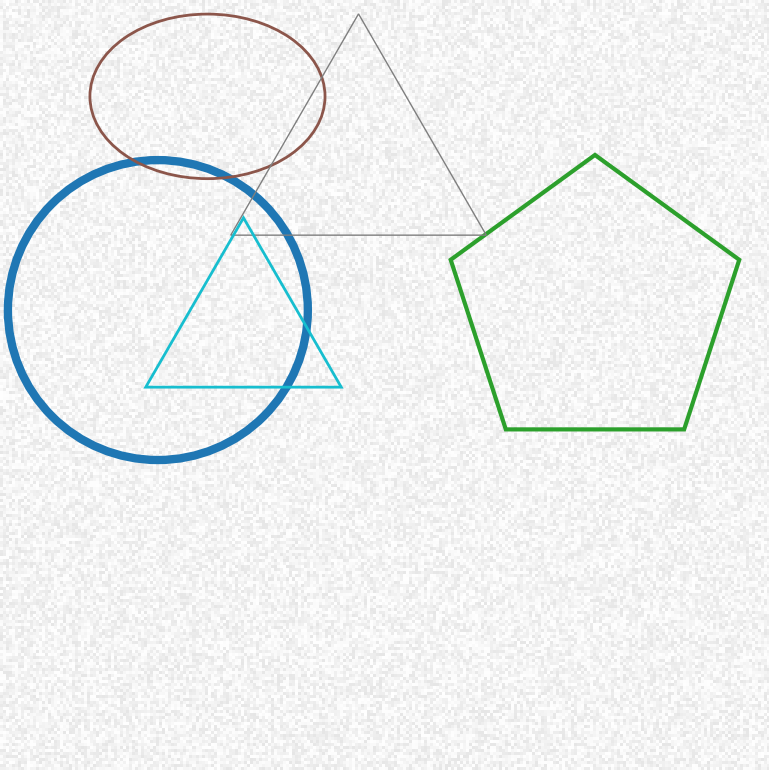[{"shape": "circle", "thickness": 3, "radius": 0.97, "center": [0.205, 0.597]}, {"shape": "pentagon", "thickness": 1.5, "radius": 0.99, "center": [0.773, 0.602]}, {"shape": "oval", "thickness": 1, "radius": 0.76, "center": [0.269, 0.875]}, {"shape": "triangle", "thickness": 0.5, "radius": 0.96, "center": [0.466, 0.79]}, {"shape": "triangle", "thickness": 1, "radius": 0.73, "center": [0.316, 0.571]}]